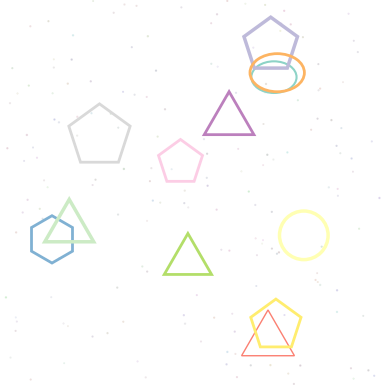[{"shape": "oval", "thickness": 1.5, "radius": 0.29, "center": [0.712, 0.8]}, {"shape": "circle", "thickness": 2.5, "radius": 0.32, "center": [0.789, 0.389]}, {"shape": "pentagon", "thickness": 2.5, "radius": 0.37, "center": [0.703, 0.882]}, {"shape": "triangle", "thickness": 1, "radius": 0.4, "center": [0.696, 0.116]}, {"shape": "hexagon", "thickness": 2, "radius": 0.31, "center": [0.135, 0.378]}, {"shape": "oval", "thickness": 2, "radius": 0.35, "center": [0.72, 0.811]}, {"shape": "triangle", "thickness": 2, "radius": 0.35, "center": [0.488, 0.323]}, {"shape": "pentagon", "thickness": 2, "radius": 0.3, "center": [0.469, 0.578]}, {"shape": "pentagon", "thickness": 2, "radius": 0.42, "center": [0.258, 0.646]}, {"shape": "triangle", "thickness": 2, "radius": 0.37, "center": [0.595, 0.687]}, {"shape": "triangle", "thickness": 2.5, "radius": 0.37, "center": [0.18, 0.409]}, {"shape": "pentagon", "thickness": 2, "radius": 0.34, "center": [0.717, 0.155]}]